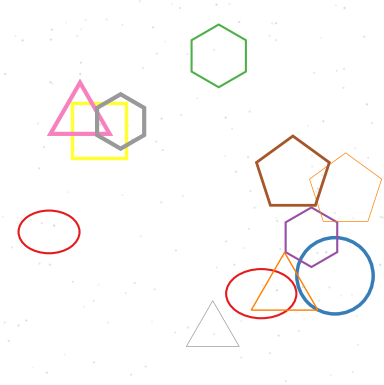[{"shape": "oval", "thickness": 1.5, "radius": 0.4, "center": [0.127, 0.398]}, {"shape": "oval", "thickness": 1.5, "radius": 0.46, "center": [0.679, 0.237]}, {"shape": "circle", "thickness": 2.5, "radius": 0.5, "center": [0.87, 0.284]}, {"shape": "hexagon", "thickness": 1.5, "radius": 0.41, "center": [0.568, 0.855]}, {"shape": "hexagon", "thickness": 1.5, "radius": 0.39, "center": [0.809, 0.384]}, {"shape": "pentagon", "thickness": 0.5, "radius": 0.49, "center": [0.898, 0.504]}, {"shape": "triangle", "thickness": 1, "radius": 0.5, "center": [0.739, 0.244]}, {"shape": "square", "thickness": 2.5, "radius": 0.36, "center": [0.257, 0.66]}, {"shape": "pentagon", "thickness": 2, "radius": 0.5, "center": [0.761, 0.547]}, {"shape": "triangle", "thickness": 3, "radius": 0.44, "center": [0.208, 0.697]}, {"shape": "triangle", "thickness": 0.5, "radius": 0.4, "center": [0.553, 0.14]}, {"shape": "hexagon", "thickness": 3, "radius": 0.35, "center": [0.313, 0.685]}]